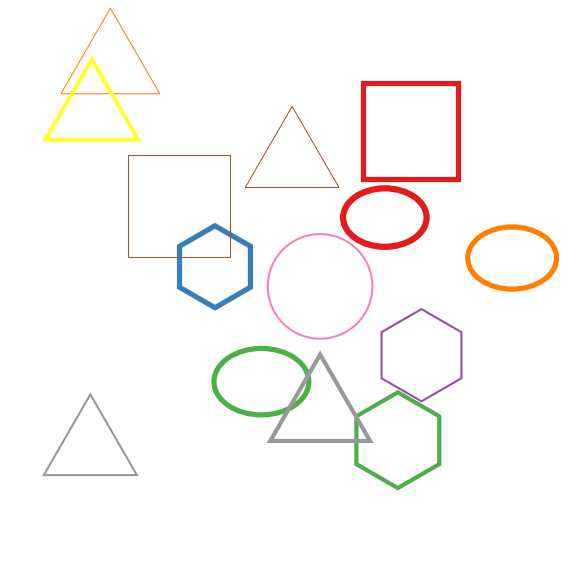[{"shape": "square", "thickness": 2.5, "radius": 0.41, "center": [0.711, 0.773]}, {"shape": "oval", "thickness": 3, "radius": 0.36, "center": [0.666, 0.622]}, {"shape": "hexagon", "thickness": 2.5, "radius": 0.35, "center": [0.372, 0.537]}, {"shape": "hexagon", "thickness": 2, "radius": 0.41, "center": [0.689, 0.237]}, {"shape": "oval", "thickness": 2.5, "radius": 0.41, "center": [0.453, 0.338]}, {"shape": "hexagon", "thickness": 1, "radius": 0.4, "center": [0.73, 0.384]}, {"shape": "triangle", "thickness": 0.5, "radius": 0.49, "center": [0.191, 0.886]}, {"shape": "oval", "thickness": 2.5, "radius": 0.38, "center": [0.887, 0.552]}, {"shape": "triangle", "thickness": 2, "radius": 0.46, "center": [0.159, 0.804]}, {"shape": "square", "thickness": 0.5, "radius": 0.44, "center": [0.31, 0.642]}, {"shape": "triangle", "thickness": 0.5, "radius": 0.47, "center": [0.506, 0.721]}, {"shape": "circle", "thickness": 1, "radius": 0.45, "center": [0.554, 0.503]}, {"shape": "triangle", "thickness": 1, "radius": 0.47, "center": [0.156, 0.223]}, {"shape": "triangle", "thickness": 2, "radius": 0.5, "center": [0.554, 0.285]}]